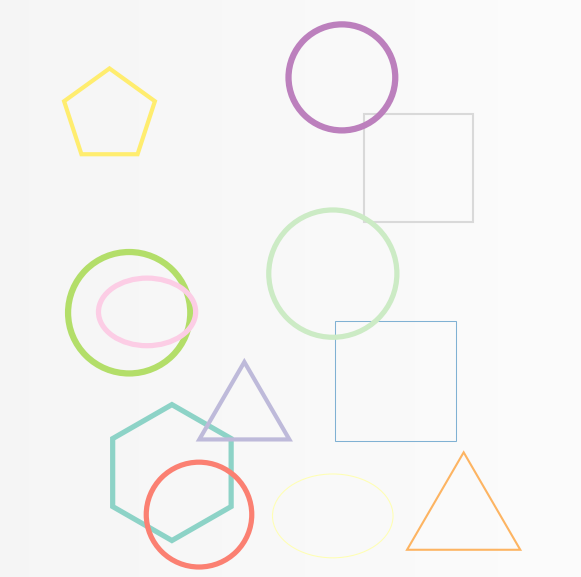[{"shape": "hexagon", "thickness": 2.5, "radius": 0.59, "center": [0.296, 0.181]}, {"shape": "oval", "thickness": 0.5, "radius": 0.52, "center": [0.573, 0.106]}, {"shape": "triangle", "thickness": 2, "radius": 0.45, "center": [0.42, 0.283]}, {"shape": "circle", "thickness": 2.5, "radius": 0.45, "center": [0.342, 0.108]}, {"shape": "square", "thickness": 0.5, "radius": 0.52, "center": [0.68, 0.339]}, {"shape": "triangle", "thickness": 1, "radius": 0.56, "center": [0.798, 0.103]}, {"shape": "circle", "thickness": 3, "radius": 0.53, "center": [0.222, 0.458]}, {"shape": "oval", "thickness": 2.5, "radius": 0.42, "center": [0.253, 0.459]}, {"shape": "square", "thickness": 1, "radius": 0.47, "center": [0.72, 0.708]}, {"shape": "circle", "thickness": 3, "radius": 0.46, "center": [0.588, 0.865]}, {"shape": "circle", "thickness": 2.5, "radius": 0.55, "center": [0.573, 0.525]}, {"shape": "pentagon", "thickness": 2, "radius": 0.41, "center": [0.188, 0.798]}]